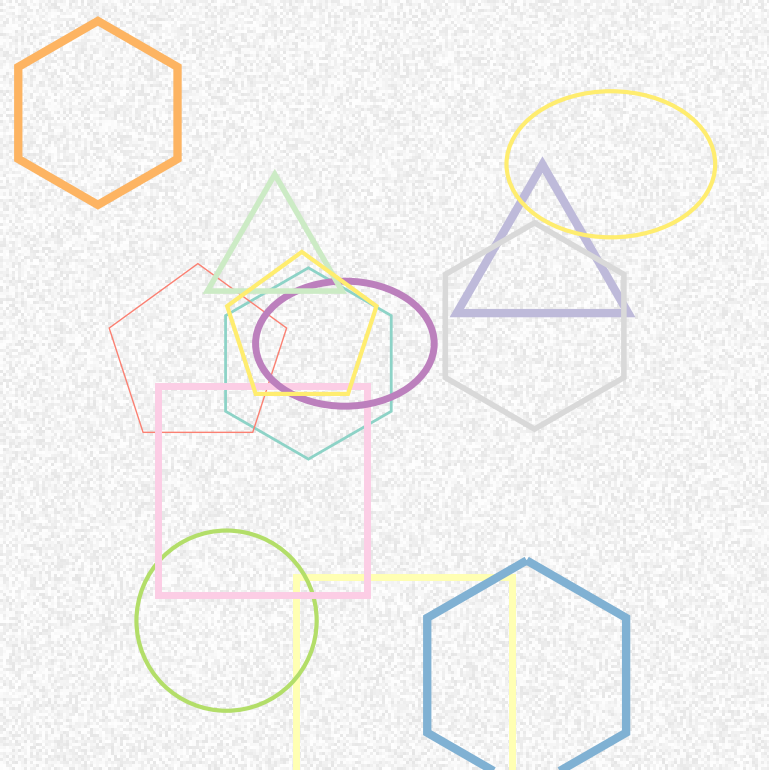[{"shape": "hexagon", "thickness": 1, "radius": 0.62, "center": [0.401, 0.528]}, {"shape": "square", "thickness": 2.5, "radius": 0.7, "center": [0.525, 0.111]}, {"shape": "triangle", "thickness": 3, "radius": 0.64, "center": [0.705, 0.658]}, {"shape": "pentagon", "thickness": 0.5, "radius": 0.61, "center": [0.257, 0.537]}, {"shape": "hexagon", "thickness": 3, "radius": 0.75, "center": [0.684, 0.123]}, {"shape": "hexagon", "thickness": 3, "radius": 0.6, "center": [0.127, 0.853]}, {"shape": "circle", "thickness": 1.5, "radius": 0.59, "center": [0.294, 0.194]}, {"shape": "square", "thickness": 2.5, "radius": 0.68, "center": [0.341, 0.363]}, {"shape": "hexagon", "thickness": 2, "radius": 0.67, "center": [0.694, 0.577]}, {"shape": "oval", "thickness": 2.5, "radius": 0.58, "center": [0.448, 0.554]}, {"shape": "triangle", "thickness": 2, "radius": 0.51, "center": [0.357, 0.673]}, {"shape": "pentagon", "thickness": 1.5, "radius": 0.51, "center": [0.392, 0.571]}, {"shape": "oval", "thickness": 1.5, "radius": 0.68, "center": [0.793, 0.787]}]